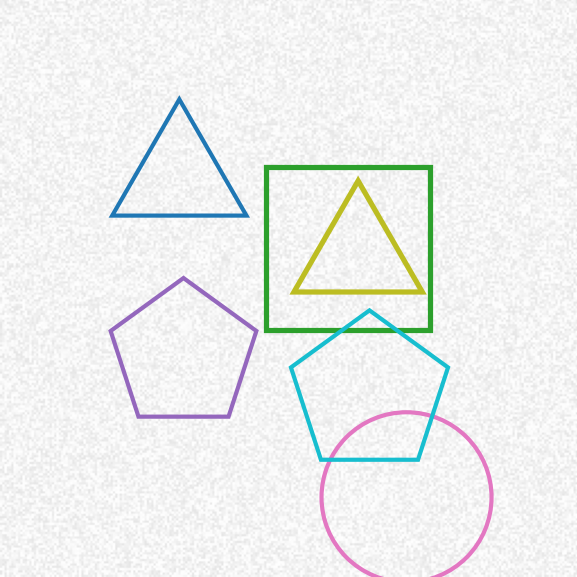[{"shape": "triangle", "thickness": 2, "radius": 0.67, "center": [0.311, 0.693]}, {"shape": "square", "thickness": 2.5, "radius": 0.71, "center": [0.603, 0.568]}, {"shape": "pentagon", "thickness": 2, "radius": 0.66, "center": [0.318, 0.385]}, {"shape": "circle", "thickness": 2, "radius": 0.74, "center": [0.704, 0.138]}, {"shape": "triangle", "thickness": 2.5, "radius": 0.64, "center": [0.62, 0.558]}, {"shape": "pentagon", "thickness": 2, "radius": 0.71, "center": [0.64, 0.319]}]